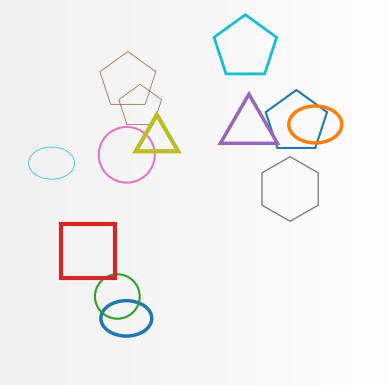[{"shape": "oval", "thickness": 2.5, "radius": 0.33, "center": [0.326, 0.173]}, {"shape": "pentagon", "thickness": 1.5, "radius": 0.42, "center": [0.765, 0.683]}, {"shape": "oval", "thickness": 2.5, "radius": 0.34, "center": [0.814, 0.677]}, {"shape": "circle", "thickness": 1.5, "radius": 0.29, "center": [0.303, 0.23]}, {"shape": "square", "thickness": 3, "radius": 0.35, "center": [0.227, 0.348]}, {"shape": "triangle", "thickness": 2.5, "radius": 0.43, "center": [0.642, 0.67]}, {"shape": "pentagon", "thickness": 0.5, "radius": 0.38, "center": [0.33, 0.79]}, {"shape": "pentagon", "thickness": 0.5, "radius": 0.29, "center": [0.362, 0.723]}, {"shape": "circle", "thickness": 1.5, "radius": 0.36, "center": [0.327, 0.598]}, {"shape": "hexagon", "thickness": 1, "radius": 0.42, "center": [0.749, 0.509]}, {"shape": "triangle", "thickness": 3, "radius": 0.32, "center": [0.405, 0.639]}, {"shape": "pentagon", "thickness": 2, "radius": 0.42, "center": [0.633, 0.877]}, {"shape": "oval", "thickness": 0.5, "radius": 0.3, "center": [0.133, 0.576]}]